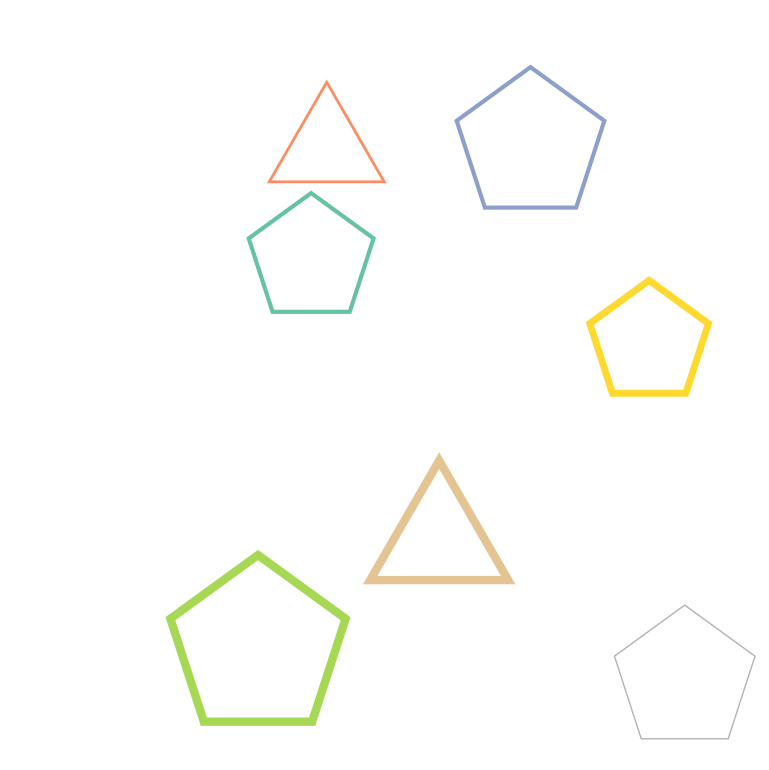[{"shape": "pentagon", "thickness": 1.5, "radius": 0.43, "center": [0.404, 0.664]}, {"shape": "triangle", "thickness": 1, "radius": 0.43, "center": [0.424, 0.807]}, {"shape": "pentagon", "thickness": 1.5, "radius": 0.5, "center": [0.689, 0.812]}, {"shape": "pentagon", "thickness": 3, "radius": 0.6, "center": [0.335, 0.16]}, {"shape": "pentagon", "thickness": 2.5, "radius": 0.41, "center": [0.843, 0.555]}, {"shape": "triangle", "thickness": 3, "radius": 0.52, "center": [0.57, 0.298]}, {"shape": "pentagon", "thickness": 0.5, "radius": 0.48, "center": [0.889, 0.118]}]